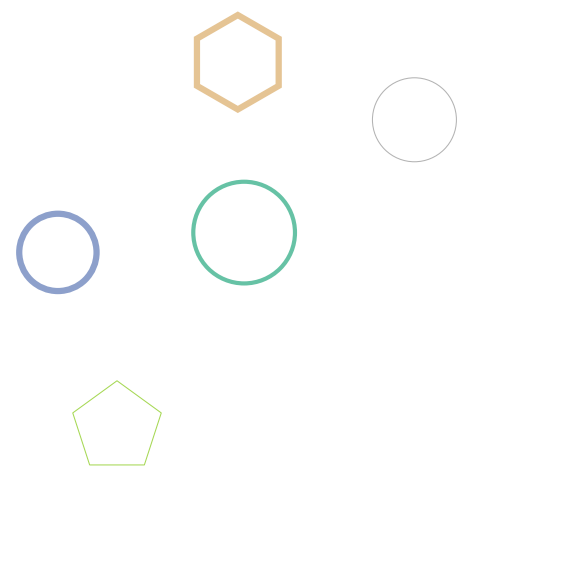[{"shape": "circle", "thickness": 2, "radius": 0.44, "center": [0.423, 0.596]}, {"shape": "circle", "thickness": 3, "radius": 0.33, "center": [0.1, 0.562]}, {"shape": "pentagon", "thickness": 0.5, "radius": 0.4, "center": [0.203, 0.259]}, {"shape": "hexagon", "thickness": 3, "radius": 0.41, "center": [0.412, 0.891]}, {"shape": "circle", "thickness": 0.5, "radius": 0.36, "center": [0.718, 0.792]}]